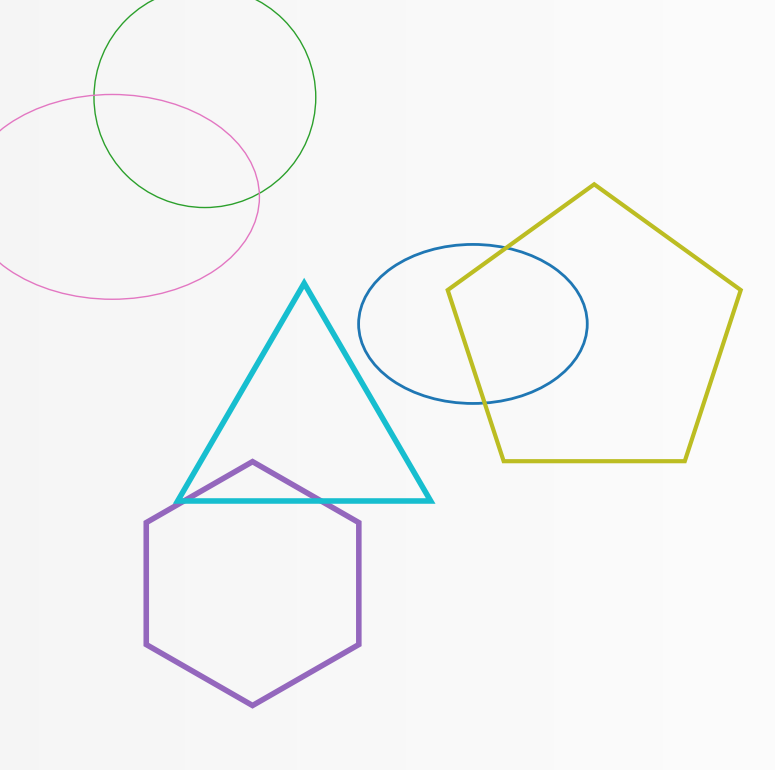[{"shape": "oval", "thickness": 1, "radius": 0.74, "center": [0.61, 0.579]}, {"shape": "circle", "thickness": 0.5, "radius": 0.72, "center": [0.264, 0.874]}, {"shape": "hexagon", "thickness": 2, "radius": 0.79, "center": [0.326, 0.242]}, {"shape": "oval", "thickness": 0.5, "radius": 0.95, "center": [0.145, 0.744]}, {"shape": "pentagon", "thickness": 1.5, "radius": 0.99, "center": [0.767, 0.562]}, {"shape": "triangle", "thickness": 2, "radius": 0.94, "center": [0.392, 0.444]}]